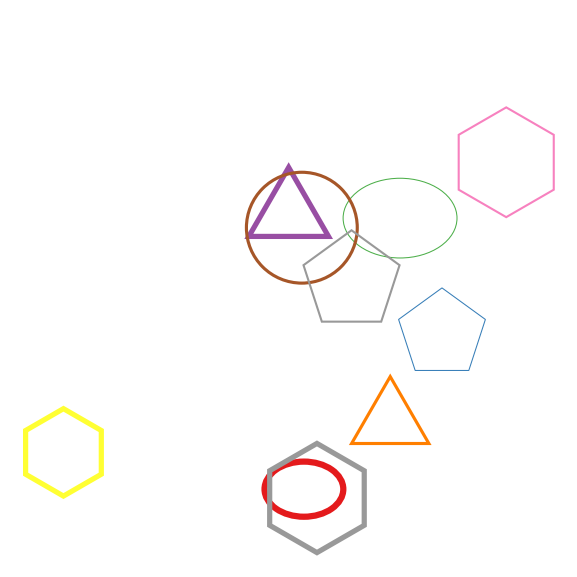[{"shape": "oval", "thickness": 3, "radius": 0.34, "center": [0.526, 0.152]}, {"shape": "pentagon", "thickness": 0.5, "radius": 0.4, "center": [0.765, 0.422]}, {"shape": "oval", "thickness": 0.5, "radius": 0.49, "center": [0.693, 0.621]}, {"shape": "triangle", "thickness": 2.5, "radius": 0.4, "center": [0.5, 0.63]}, {"shape": "triangle", "thickness": 1.5, "radius": 0.39, "center": [0.676, 0.27]}, {"shape": "hexagon", "thickness": 2.5, "radius": 0.38, "center": [0.11, 0.216]}, {"shape": "circle", "thickness": 1.5, "radius": 0.48, "center": [0.523, 0.605]}, {"shape": "hexagon", "thickness": 1, "radius": 0.48, "center": [0.877, 0.718]}, {"shape": "hexagon", "thickness": 2.5, "radius": 0.47, "center": [0.549, 0.137]}, {"shape": "pentagon", "thickness": 1, "radius": 0.44, "center": [0.609, 0.513]}]